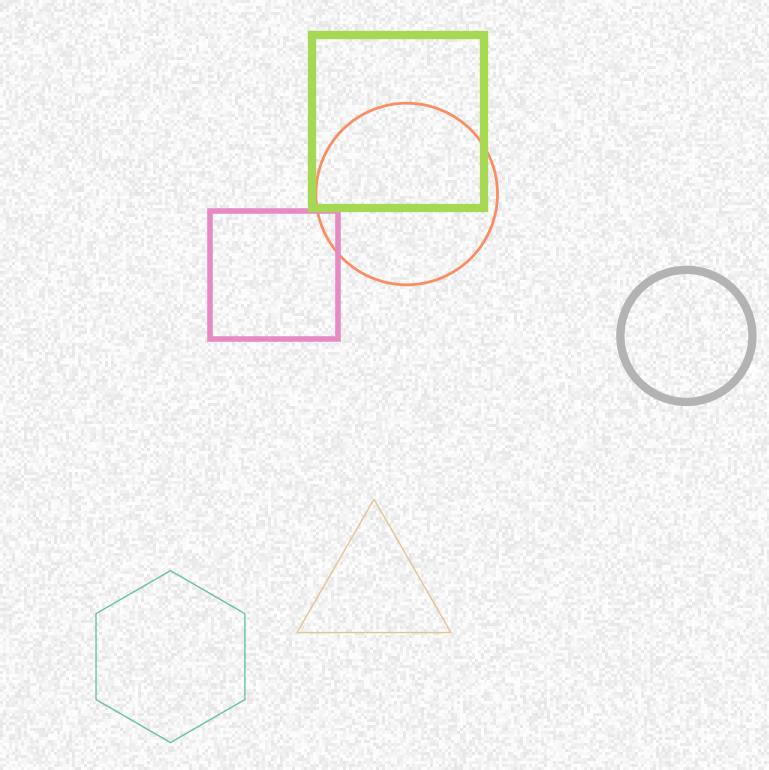[{"shape": "hexagon", "thickness": 0.5, "radius": 0.56, "center": [0.221, 0.147]}, {"shape": "circle", "thickness": 1, "radius": 0.59, "center": [0.528, 0.748]}, {"shape": "square", "thickness": 2, "radius": 0.42, "center": [0.355, 0.643]}, {"shape": "square", "thickness": 3, "radius": 0.56, "center": [0.517, 0.842]}, {"shape": "triangle", "thickness": 0.5, "radius": 0.58, "center": [0.486, 0.236]}, {"shape": "circle", "thickness": 3, "radius": 0.43, "center": [0.891, 0.564]}]